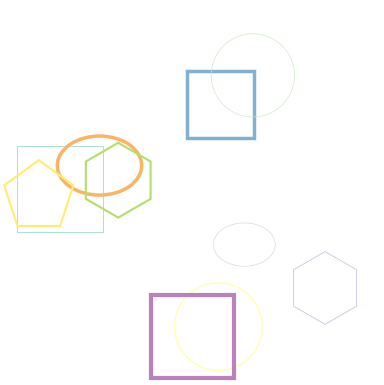[{"shape": "square", "thickness": 0.5, "radius": 0.56, "center": [0.155, 0.508]}, {"shape": "circle", "thickness": 1, "radius": 0.57, "center": [0.567, 0.152]}, {"shape": "hexagon", "thickness": 0.5, "radius": 0.47, "center": [0.844, 0.252]}, {"shape": "square", "thickness": 2.5, "radius": 0.44, "center": [0.572, 0.73]}, {"shape": "oval", "thickness": 2.5, "radius": 0.55, "center": [0.258, 0.57]}, {"shape": "hexagon", "thickness": 1.5, "radius": 0.49, "center": [0.307, 0.532]}, {"shape": "oval", "thickness": 0.5, "radius": 0.4, "center": [0.635, 0.365]}, {"shape": "square", "thickness": 3, "radius": 0.54, "center": [0.5, 0.126]}, {"shape": "circle", "thickness": 0.5, "radius": 0.54, "center": [0.657, 0.804]}, {"shape": "pentagon", "thickness": 1.5, "radius": 0.47, "center": [0.101, 0.49]}]